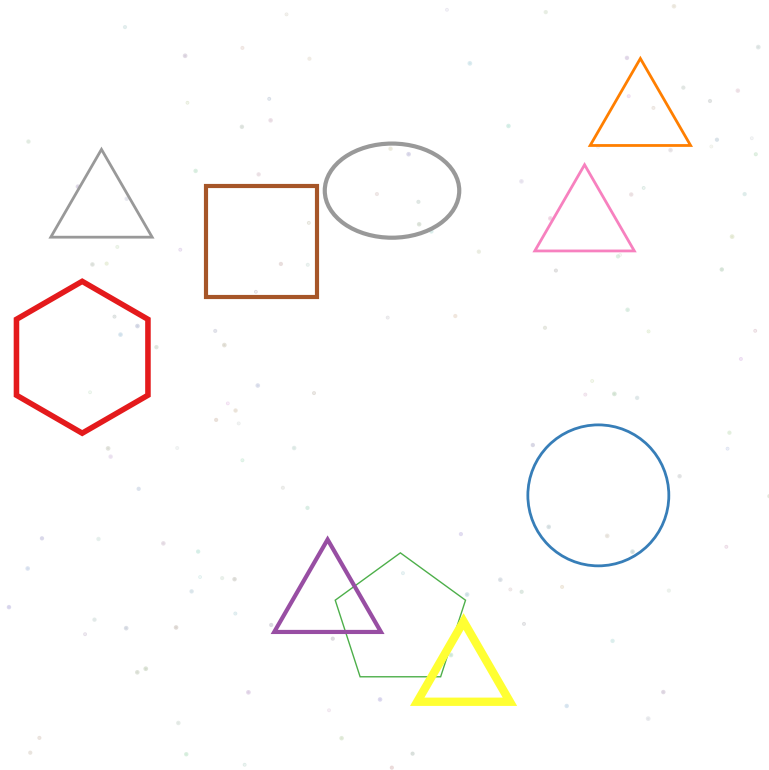[{"shape": "hexagon", "thickness": 2, "radius": 0.49, "center": [0.107, 0.536]}, {"shape": "circle", "thickness": 1, "radius": 0.46, "center": [0.777, 0.357]}, {"shape": "pentagon", "thickness": 0.5, "radius": 0.44, "center": [0.52, 0.193]}, {"shape": "triangle", "thickness": 1.5, "radius": 0.4, "center": [0.425, 0.219]}, {"shape": "triangle", "thickness": 1, "radius": 0.38, "center": [0.832, 0.849]}, {"shape": "triangle", "thickness": 3, "radius": 0.35, "center": [0.602, 0.123]}, {"shape": "square", "thickness": 1.5, "radius": 0.36, "center": [0.34, 0.687]}, {"shape": "triangle", "thickness": 1, "radius": 0.37, "center": [0.759, 0.711]}, {"shape": "triangle", "thickness": 1, "radius": 0.38, "center": [0.132, 0.73]}, {"shape": "oval", "thickness": 1.5, "radius": 0.44, "center": [0.509, 0.752]}]